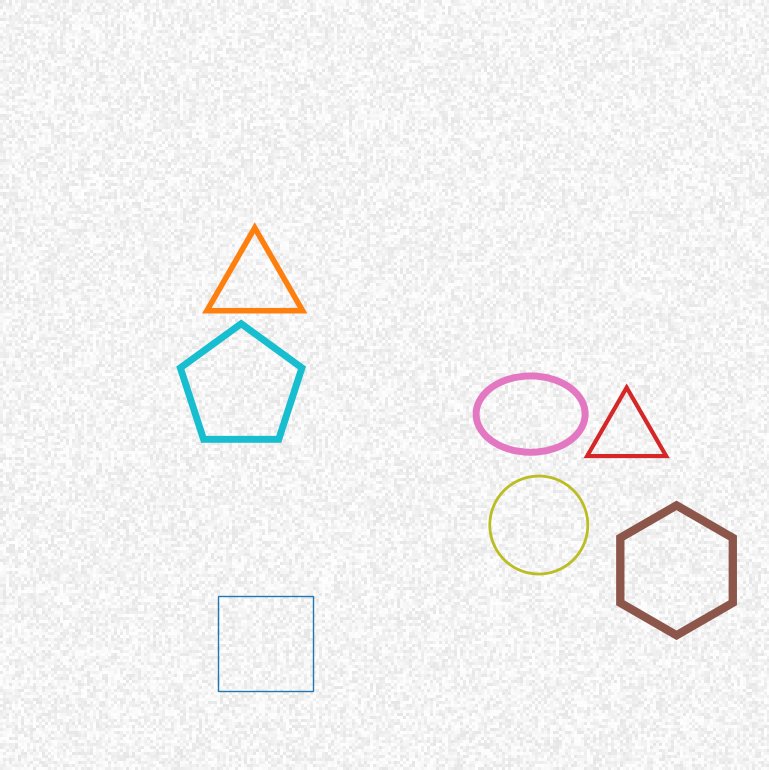[{"shape": "square", "thickness": 0.5, "radius": 0.31, "center": [0.345, 0.164]}, {"shape": "triangle", "thickness": 2, "radius": 0.36, "center": [0.331, 0.632]}, {"shape": "triangle", "thickness": 1.5, "radius": 0.3, "center": [0.814, 0.437]}, {"shape": "hexagon", "thickness": 3, "radius": 0.42, "center": [0.879, 0.259]}, {"shape": "oval", "thickness": 2.5, "radius": 0.35, "center": [0.689, 0.462]}, {"shape": "circle", "thickness": 1, "radius": 0.32, "center": [0.7, 0.318]}, {"shape": "pentagon", "thickness": 2.5, "radius": 0.42, "center": [0.313, 0.497]}]